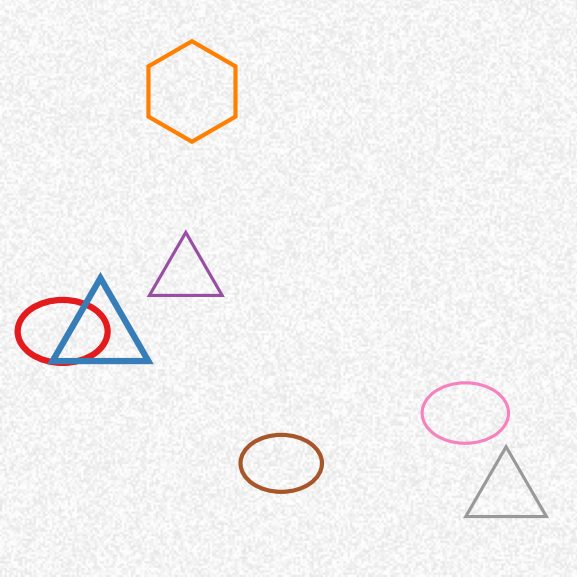[{"shape": "oval", "thickness": 3, "radius": 0.39, "center": [0.108, 0.425]}, {"shape": "triangle", "thickness": 3, "radius": 0.48, "center": [0.174, 0.422]}, {"shape": "triangle", "thickness": 1.5, "radius": 0.36, "center": [0.322, 0.524]}, {"shape": "hexagon", "thickness": 2, "radius": 0.44, "center": [0.332, 0.841]}, {"shape": "oval", "thickness": 2, "radius": 0.35, "center": [0.487, 0.197]}, {"shape": "oval", "thickness": 1.5, "radius": 0.37, "center": [0.806, 0.284]}, {"shape": "triangle", "thickness": 1.5, "radius": 0.4, "center": [0.876, 0.145]}]